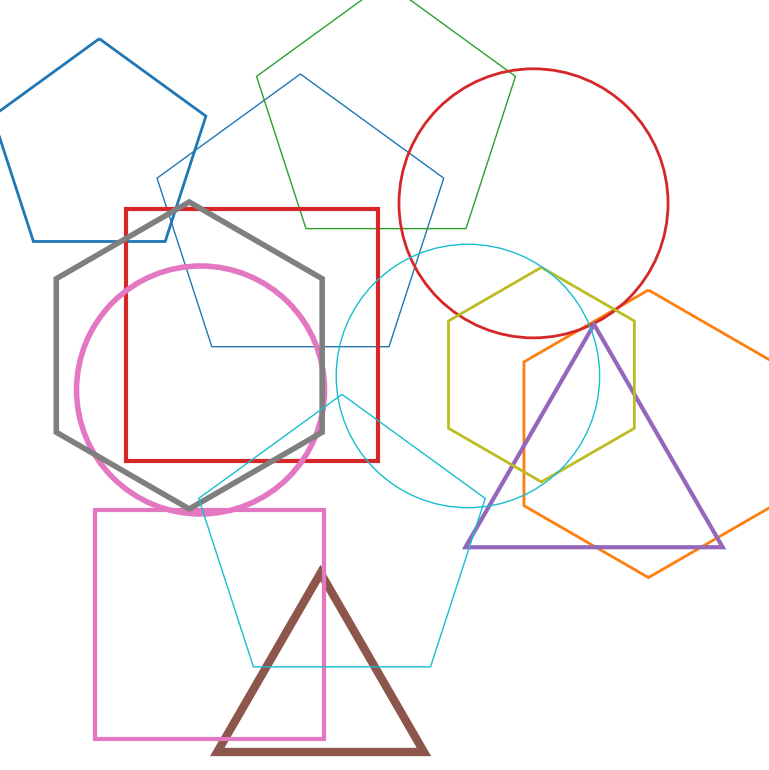[{"shape": "pentagon", "thickness": 0.5, "radius": 0.98, "center": [0.39, 0.708]}, {"shape": "pentagon", "thickness": 1, "radius": 0.73, "center": [0.129, 0.804]}, {"shape": "hexagon", "thickness": 1, "radius": 0.93, "center": [0.842, 0.437]}, {"shape": "pentagon", "thickness": 0.5, "radius": 0.88, "center": [0.501, 0.846]}, {"shape": "circle", "thickness": 1, "radius": 0.87, "center": [0.693, 0.736]}, {"shape": "square", "thickness": 1.5, "radius": 0.82, "center": [0.327, 0.565]}, {"shape": "triangle", "thickness": 1.5, "radius": 0.96, "center": [0.771, 0.386]}, {"shape": "triangle", "thickness": 3, "radius": 0.77, "center": [0.416, 0.101]}, {"shape": "square", "thickness": 1.5, "radius": 0.75, "center": [0.272, 0.189]}, {"shape": "circle", "thickness": 2, "radius": 0.81, "center": [0.26, 0.494]}, {"shape": "hexagon", "thickness": 2, "radius": 1.0, "center": [0.246, 0.538]}, {"shape": "hexagon", "thickness": 1, "radius": 0.7, "center": [0.703, 0.513]}, {"shape": "circle", "thickness": 0.5, "radius": 0.86, "center": [0.608, 0.512]}, {"shape": "pentagon", "thickness": 0.5, "radius": 0.98, "center": [0.444, 0.292]}]